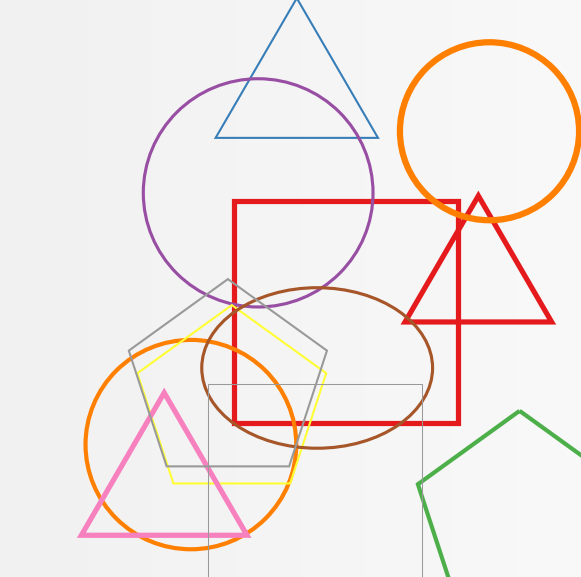[{"shape": "triangle", "thickness": 2.5, "radius": 0.73, "center": [0.823, 0.514]}, {"shape": "square", "thickness": 2.5, "radius": 0.96, "center": [0.595, 0.459]}, {"shape": "triangle", "thickness": 1, "radius": 0.81, "center": [0.511, 0.841]}, {"shape": "pentagon", "thickness": 2, "radius": 0.92, "center": [0.894, 0.104]}, {"shape": "circle", "thickness": 1.5, "radius": 0.99, "center": [0.444, 0.665]}, {"shape": "circle", "thickness": 3, "radius": 0.77, "center": [0.842, 0.772]}, {"shape": "circle", "thickness": 2, "radius": 0.91, "center": [0.328, 0.229]}, {"shape": "pentagon", "thickness": 1, "radius": 0.85, "center": [0.399, 0.3]}, {"shape": "oval", "thickness": 1.5, "radius": 0.99, "center": [0.546, 0.362]}, {"shape": "triangle", "thickness": 2.5, "radius": 0.82, "center": [0.282, 0.155]}, {"shape": "square", "thickness": 0.5, "radius": 0.92, "center": [0.541, 0.151]}, {"shape": "pentagon", "thickness": 1, "radius": 0.9, "center": [0.392, 0.337]}]